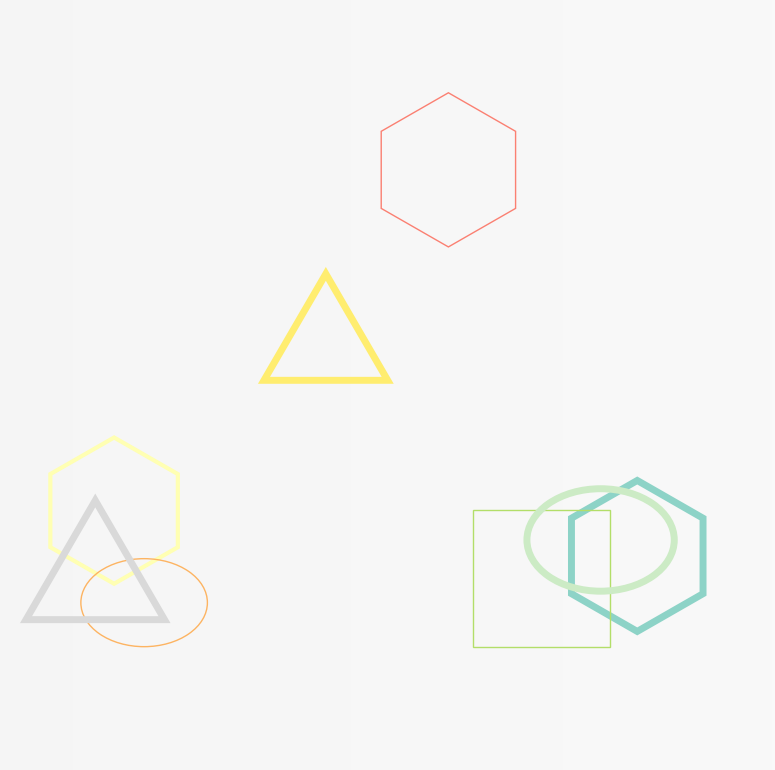[{"shape": "hexagon", "thickness": 2.5, "radius": 0.49, "center": [0.822, 0.278]}, {"shape": "hexagon", "thickness": 1.5, "radius": 0.47, "center": [0.147, 0.337]}, {"shape": "hexagon", "thickness": 0.5, "radius": 0.5, "center": [0.579, 0.779]}, {"shape": "oval", "thickness": 0.5, "radius": 0.41, "center": [0.186, 0.217]}, {"shape": "square", "thickness": 0.5, "radius": 0.44, "center": [0.699, 0.249]}, {"shape": "triangle", "thickness": 2.5, "radius": 0.52, "center": [0.123, 0.247]}, {"shape": "oval", "thickness": 2.5, "radius": 0.48, "center": [0.775, 0.299]}, {"shape": "triangle", "thickness": 2.5, "radius": 0.46, "center": [0.42, 0.552]}]